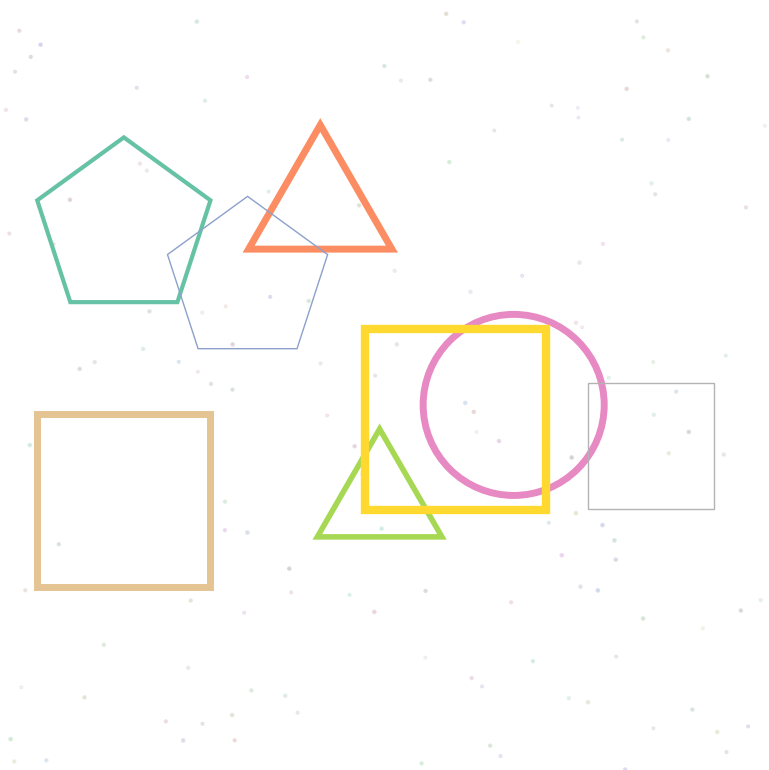[{"shape": "pentagon", "thickness": 1.5, "radius": 0.59, "center": [0.161, 0.703]}, {"shape": "triangle", "thickness": 2.5, "radius": 0.54, "center": [0.416, 0.73]}, {"shape": "pentagon", "thickness": 0.5, "radius": 0.55, "center": [0.322, 0.636]}, {"shape": "circle", "thickness": 2.5, "radius": 0.59, "center": [0.667, 0.474]}, {"shape": "triangle", "thickness": 2, "radius": 0.47, "center": [0.493, 0.349]}, {"shape": "square", "thickness": 3, "radius": 0.59, "center": [0.591, 0.455]}, {"shape": "square", "thickness": 2.5, "radius": 0.56, "center": [0.16, 0.35]}, {"shape": "square", "thickness": 0.5, "radius": 0.41, "center": [0.845, 0.421]}]